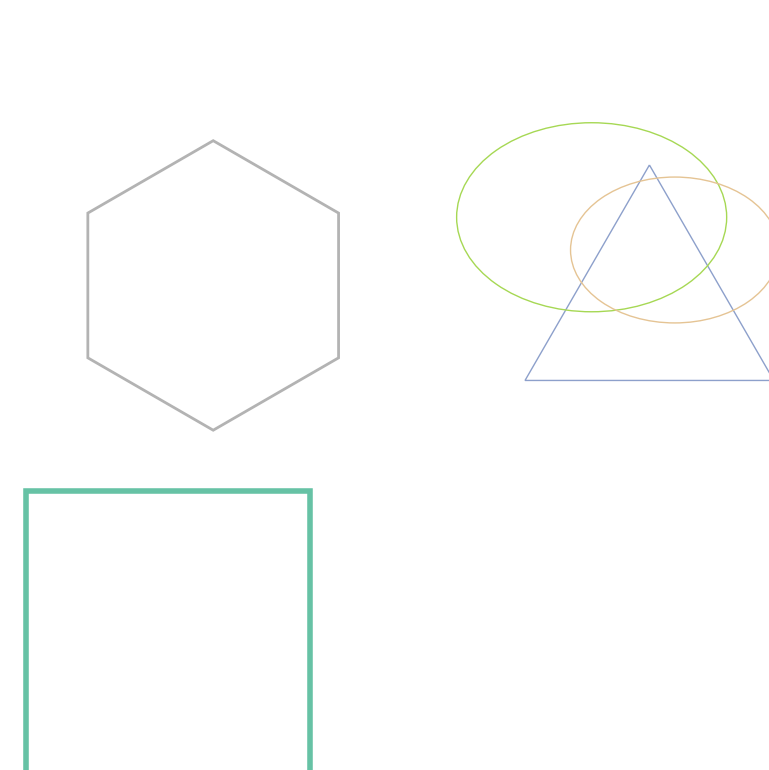[{"shape": "square", "thickness": 2, "radius": 0.92, "center": [0.218, 0.178]}, {"shape": "triangle", "thickness": 0.5, "radius": 0.93, "center": [0.843, 0.599]}, {"shape": "oval", "thickness": 0.5, "radius": 0.88, "center": [0.768, 0.718]}, {"shape": "oval", "thickness": 0.5, "radius": 0.68, "center": [0.876, 0.675]}, {"shape": "hexagon", "thickness": 1, "radius": 0.94, "center": [0.277, 0.629]}]